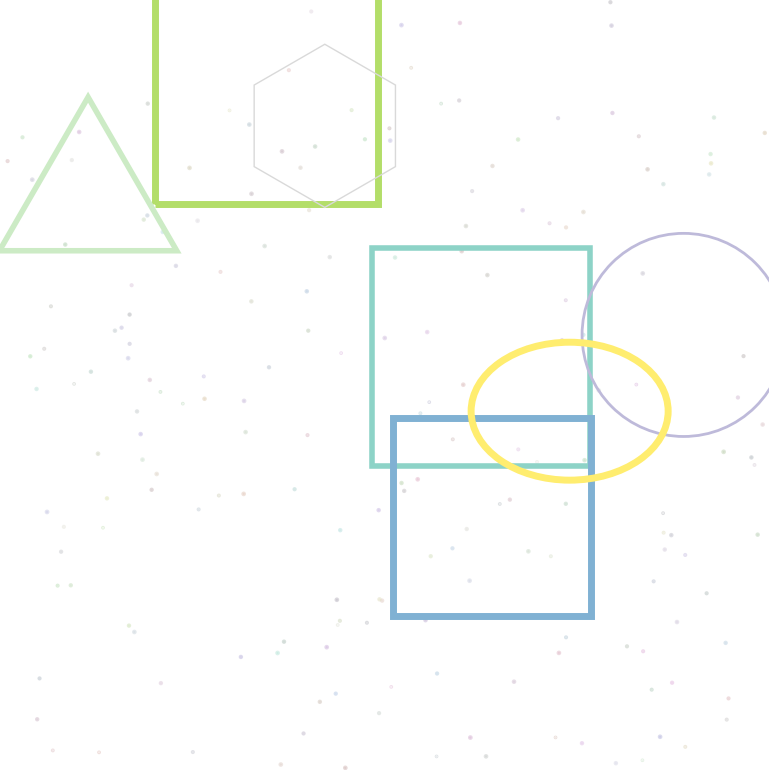[{"shape": "square", "thickness": 2, "radius": 0.71, "center": [0.624, 0.537]}, {"shape": "circle", "thickness": 1, "radius": 0.66, "center": [0.888, 0.565]}, {"shape": "square", "thickness": 2.5, "radius": 0.64, "center": [0.639, 0.329]}, {"shape": "square", "thickness": 2.5, "radius": 0.73, "center": [0.346, 0.881]}, {"shape": "hexagon", "thickness": 0.5, "radius": 0.53, "center": [0.422, 0.837]}, {"shape": "triangle", "thickness": 2, "radius": 0.66, "center": [0.114, 0.741]}, {"shape": "oval", "thickness": 2.5, "radius": 0.64, "center": [0.74, 0.466]}]